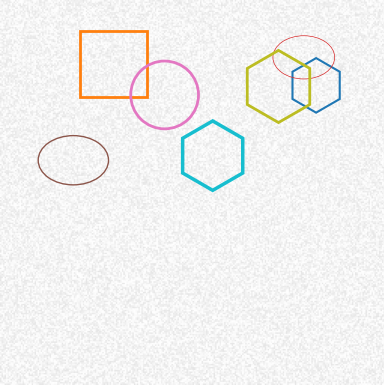[{"shape": "hexagon", "thickness": 1.5, "radius": 0.35, "center": [0.821, 0.778]}, {"shape": "square", "thickness": 2, "radius": 0.43, "center": [0.295, 0.833]}, {"shape": "oval", "thickness": 0.5, "radius": 0.4, "center": [0.789, 0.851]}, {"shape": "oval", "thickness": 1, "radius": 0.46, "center": [0.191, 0.584]}, {"shape": "circle", "thickness": 2, "radius": 0.44, "center": [0.428, 0.753]}, {"shape": "hexagon", "thickness": 2, "radius": 0.47, "center": [0.723, 0.775]}, {"shape": "hexagon", "thickness": 2.5, "radius": 0.45, "center": [0.552, 0.596]}]